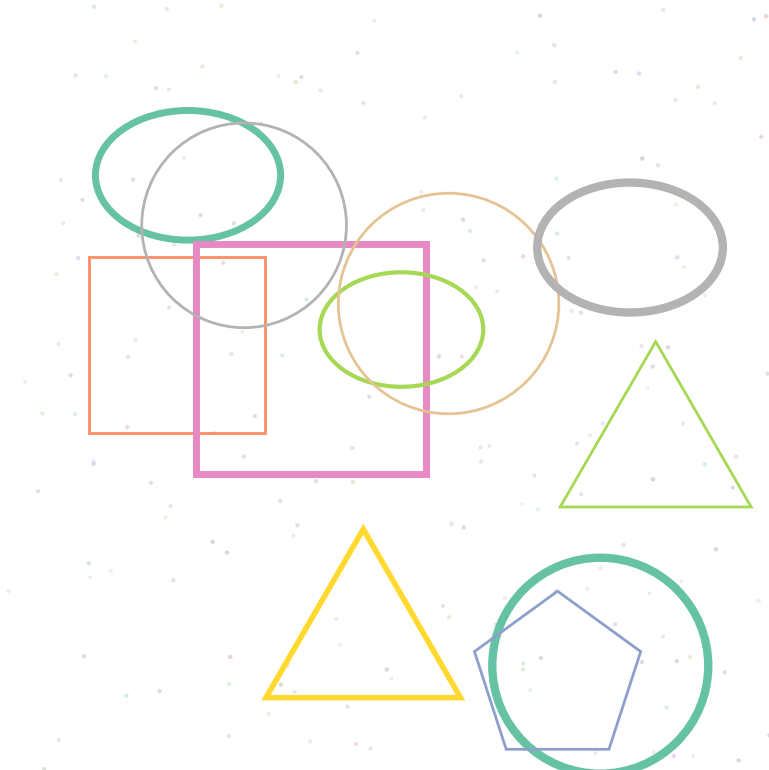[{"shape": "oval", "thickness": 2.5, "radius": 0.6, "center": [0.244, 0.772]}, {"shape": "circle", "thickness": 3, "radius": 0.7, "center": [0.78, 0.135]}, {"shape": "square", "thickness": 1, "radius": 0.57, "center": [0.23, 0.552]}, {"shape": "pentagon", "thickness": 1, "radius": 0.57, "center": [0.724, 0.119]}, {"shape": "square", "thickness": 2.5, "radius": 0.75, "center": [0.404, 0.534]}, {"shape": "oval", "thickness": 1.5, "radius": 0.53, "center": [0.521, 0.572]}, {"shape": "triangle", "thickness": 1, "radius": 0.72, "center": [0.852, 0.413]}, {"shape": "triangle", "thickness": 2, "radius": 0.73, "center": [0.472, 0.167]}, {"shape": "circle", "thickness": 1, "radius": 0.72, "center": [0.583, 0.606]}, {"shape": "oval", "thickness": 3, "radius": 0.6, "center": [0.818, 0.679]}, {"shape": "circle", "thickness": 1, "radius": 0.66, "center": [0.317, 0.707]}]